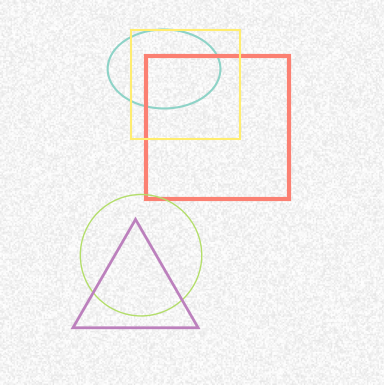[{"shape": "oval", "thickness": 1.5, "radius": 0.73, "center": [0.426, 0.821]}, {"shape": "square", "thickness": 3, "radius": 0.93, "center": [0.565, 0.669]}, {"shape": "circle", "thickness": 1, "radius": 0.79, "center": [0.366, 0.337]}, {"shape": "triangle", "thickness": 2, "radius": 0.94, "center": [0.352, 0.242]}, {"shape": "square", "thickness": 1.5, "radius": 0.71, "center": [0.482, 0.781]}]